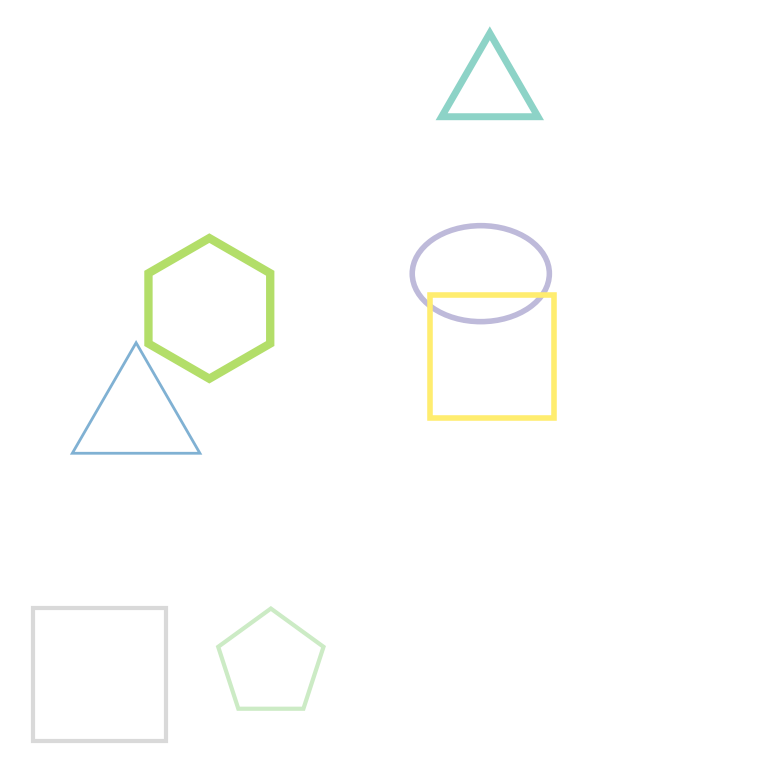[{"shape": "triangle", "thickness": 2.5, "radius": 0.36, "center": [0.636, 0.885]}, {"shape": "oval", "thickness": 2, "radius": 0.45, "center": [0.624, 0.645]}, {"shape": "triangle", "thickness": 1, "radius": 0.48, "center": [0.177, 0.459]}, {"shape": "hexagon", "thickness": 3, "radius": 0.46, "center": [0.272, 0.599]}, {"shape": "square", "thickness": 1.5, "radius": 0.43, "center": [0.129, 0.124]}, {"shape": "pentagon", "thickness": 1.5, "radius": 0.36, "center": [0.352, 0.138]}, {"shape": "square", "thickness": 2, "radius": 0.4, "center": [0.639, 0.537]}]